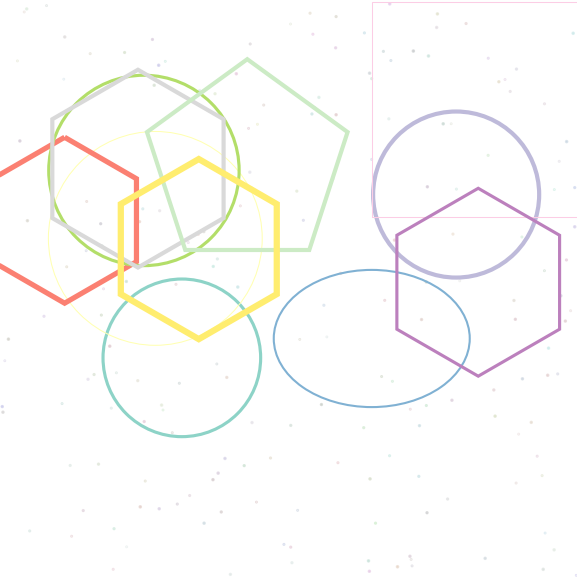[{"shape": "circle", "thickness": 1.5, "radius": 0.68, "center": [0.315, 0.379]}, {"shape": "circle", "thickness": 0.5, "radius": 0.93, "center": [0.269, 0.586]}, {"shape": "circle", "thickness": 2, "radius": 0.72, "center": [0.79, 0.662]}, {"shape": "hexagon", "thickness": 2.5, "radius": 0.72, "center": [0.112, 0.618]}, {"shape": "oval", "thickness": 1, "radius": 0.85, "center": [0.644, 0.413]}, {"shape": "circle", "thickness": 1.5, "radius": 0.82, "center": [0.249, 0.704]}, {"shape": "square", "thickness": 0.5, "radius": 0.93, "center": [0.831, 0.809]}, {"shape": "hexagon", "thickness": 2, "radius": 0.86, "center": [0.239, 0.707]}, {"shape": "hexagon", "thickness": 1.5, "radius": 0.81, "center": [0.828, 0.51]}, {"shape": "pentagon", "thickness": 2, "radius": 0.91, "center": [0.428, 0.714]}, {"shape": "hexagon", "thickness": 3, "radius": 0.78, "center": [0.344, 0.568]}]